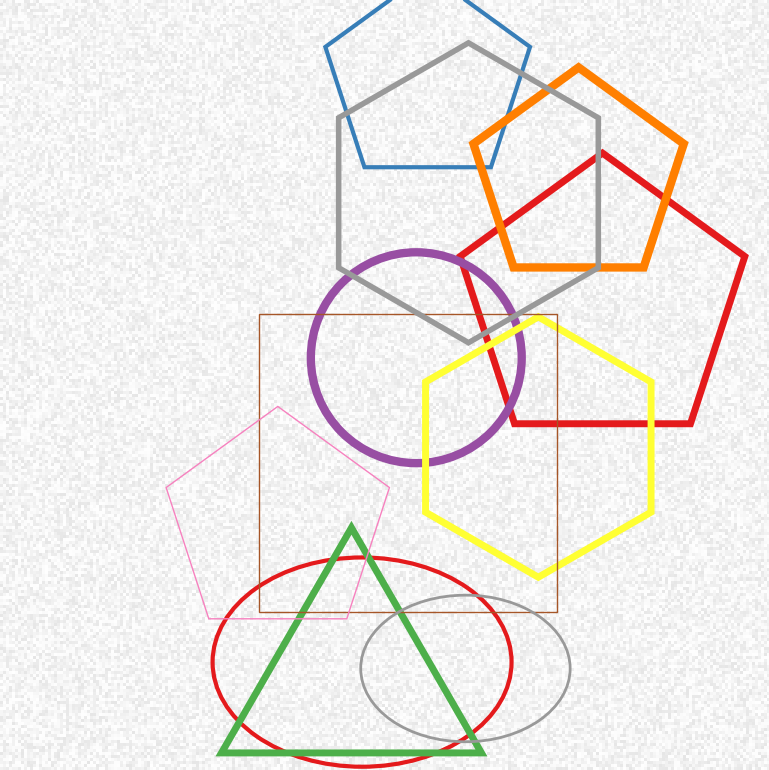[{"shape": "pentagon", "thickness": 2.5, "radius": 0.97, "center": [0.782, 0.607]}, {"shape": "oval", "thickness": 1.5, "radius": 0.97, "center": [0.47, 0.14]}, {"shape": "pentagon", "thickness": 1.5, "radius": 0.7, "center": [0.555, 0.896]}, {"shape": "triangle", "thickness": 2.5, "radius": 0.97, "center": [0.456, 0.12]}, {"shape": "circle", "thickness": 3, "radius": 0.68, "center": [0.541, 0.535]}, {"shape": "pentagon", "thickness": 3, "radius": 0.72, "center": [0.751, 0.769]}, {"shape": "hexagon", "thickness": 2.5, "radius": 0.85, "center": [0.699, 0.419]}, {"shape": "square", "thickness": 0.5, "radius": 0.97, "center": [0.53, 0.398]}, {"shape": "pentagon", "thickness": 0.5, "radius": 0.76, "center": [0.361, 0.32]}, {"shape": "oval", "thickness": 1, "radius": 0.68, "center": [0.604, 0.132]}, {"shape": "hexagon", "thickness": 2, "radius": 0.97, "center": [0.608, 0.75]}]